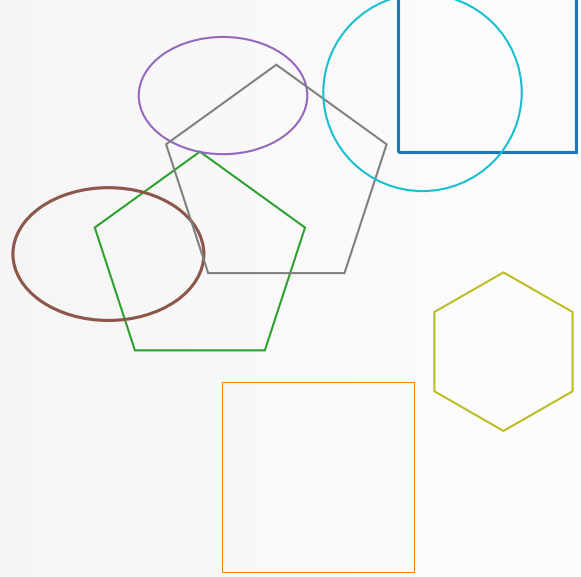[{"shape": "square", "thickness": 1.5, "radius": 0.76, "center": [0.838, 0.889]}, {"shape": "square", "thickness": 0.5, "radius": 0.82, "center": [0.547, 0.173]}, {"shape": "pentagon", "thickness": 1, "radius": 0.95, "center": [0.344, 0.546]}, {"shape": "oval", "thickness": 1, "radius": 0.72, "center": [0.384, 0.834]}, {"shape": "oval", "thickness": 1.5, "radius": 0.82, "center": [0.186, 0.559]}, {"shape": "pentagon", "thickness": 1, "radius": 1.0, "center": [0.475, 0.688]}, {"shape": "hexagon", "thickness": 1, "radius": 0.69, "center": [0.866, 0.39]}, {"shape": "circle", "thickness": 1, "radius": 0.85, "center": [0.727, 0.839]}]